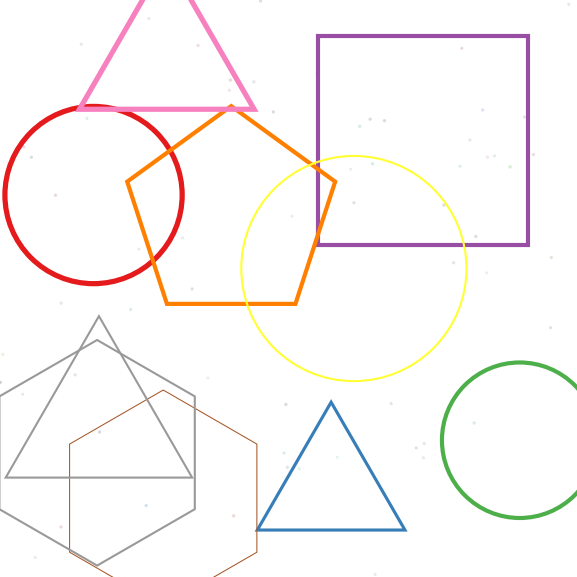[{"shape": "circle", "thickness": 2.5, "radius": 0.77, "center": [0.162, 0.661]}, {"shape": "triangle", "thickness": 1.5, "radius": 0.74, "center": [0.573, 0.155]}, {"shape": "circle", "thickness": 2, "radius": 0.67, "center": [0.9, 0.237]}, {"shape": "square", "thickness": 2, "radius": 0.91, "center": [0.732, 0.756]}, {"shape": "pentagon", "thickness": 2, "radius": 0.95, "center": [0.4, 0.626]}, {"shape": "circle", "thickness": 1, "radius": 0.97, "center": [0.613, 0.534]}, {"shape": "hexagon", "thickness": 0.5, "radius": 0.94, "center": [0.283, 0.137]}, {"shape": "triangle", "thickness": 2.5, "radius": 0.87, "center": [0.289, 0.897]}, {"shape": "hexagon", "thickness": 1, "radius": 0.98, "center": [0.168, 0.215]}, {"shape": "triangle", "thickness": 1, "radius": 0.93, "center": [0.171, 0.265]}]